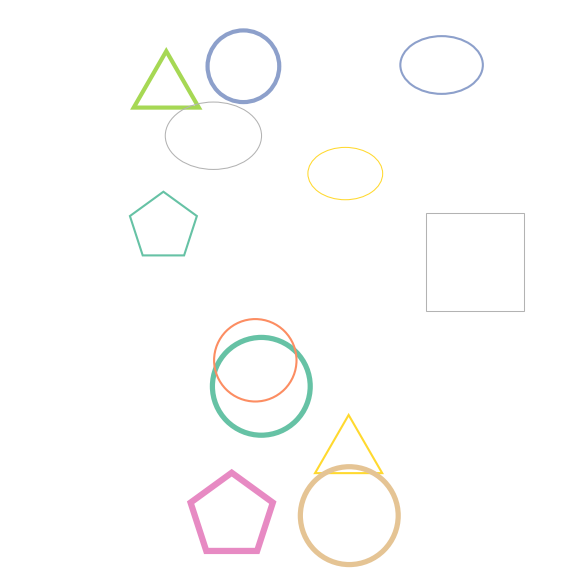[{"shape": "circle", "thickness": 2.5, "radius": 0.42, "center": [0.452, 0.33]}, {"shape": "pentagon", "thickness": 1, "radius": 0.3, "center": [0.283, 0.606]}, {"shape": "circle", "thickness": 1, "radius": 0.36, "center": [0.442, 0.375]}, {"shape": "oval", "thickness": 1, "radius": 0.36, "center": [0.765, 0.887]}, {"shape": "circle", "thickness": 2, "radius": 0.31, "center": [0.421, 0.884]}, {"shape": "pentagon", "thickness": 3, "radius": 0.37, "center": [0.401, 0.106]}, {"shape": "triangle", "thickness": 2, "radius": 0.33, "center": [0.288, 0.845]}, {"shape": "triangle", "thickness": 1, "radius": 0.34, "center": [0.604, 0.213]}, {"shape": "oval", "thickness": 0.5, "radius": 0.32, "center": [0.598, 0.699]}, {"shape": "circle", "thickness": 2.5, "radius": 0.42, "center": [0.605, 0.106]}, {"shape": "square", "thickness": 0.5, "radius": 0.42, "center": [0.822, 0.545]}, {"shape": "oval", "thickness": 0.5, "radius": 0.42, "center": [0.37, 0.764]}]